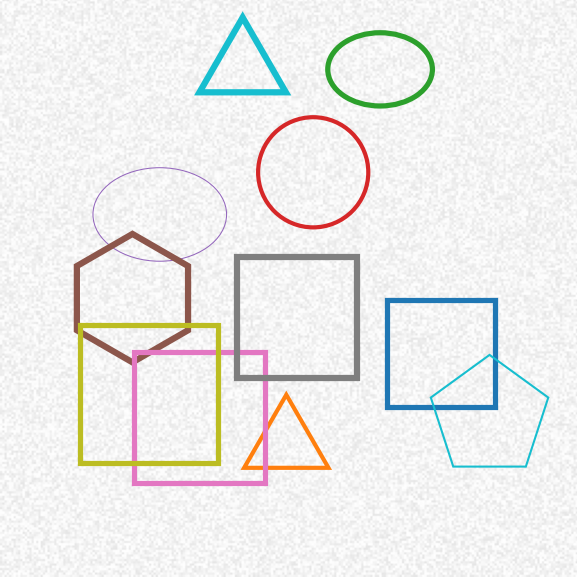[{"shape": "square", "thickness": 2.5, "radius": 0.47, "center": [0.764, 0.387]}, {"shape": "triangle", "thickness": 2, "radius": 0.42, "center": [0.496, 0.231]}, {"shape": "oval", "thickness": 2.5, "radius": 0.45, "center": [0.658, 0.879]}, {"shape": "circle", "thickness": 2, "radius": 0.48, "center": [0.542, 0.701]}, {"shape": "oval", "thickness": 0.5, "radius": 0.58, "center": [0.277, 0.628]}, {"shape": "hexagon", "thickness": 3, "radius": 0.56, "center": [0.229, 0.483]}, {"shape": "square", "thickness": 2.5, "radius": 0.56, "center": [0.345, 0.276]}, {"shape": "square", "thickness": 3, "radius": 0.52, "center": [0.514, 0.449]}, {"shape": "square", "thickness": 2.5, "radius": 0.6, "center": [0.259, 0.317]}, {"shape": "pentagon", "thickness": 1, "radius": 0.53, "center": [0.848, 0.278]}, {"shape": "triangle", "thickness": 3, "radius": 0.43, "center": [0.42, 0.882]}]